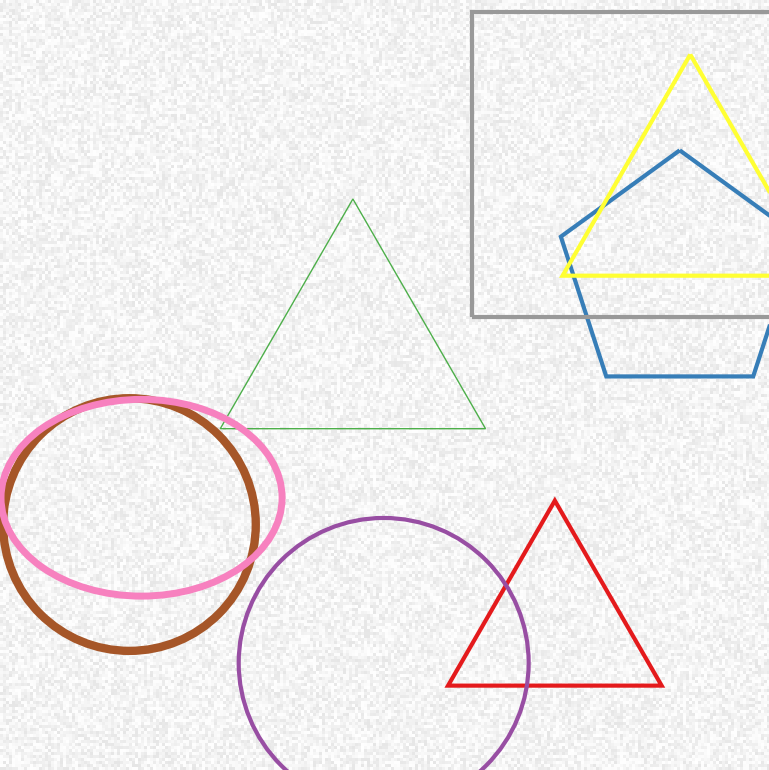[{"shape": "triangle", "thickness": 1.5, "radius": 0.8, "center": [0.721, 0.19]}, {"shape": "pentagon", "thickness": 1.5, "radius": 0.81, "center": [0.883, 0.642]}, {"shape": "triangle", "thickness": 0.5, "radius": 0.99, "center": [0.458, 0.543]}, {"shape": "circle", "thickness": 1.5, "radius": 0.94, "center": [0.498, 0.139]}, {"shape": "triangle", "thickness": 1.5, "radius": 0.96, "center": [0.896, 0.738]}, {"shape": "circle", "thickness": 3, "radius": 0.82, "center": [0.168, 0.319]}, {"shape": "oval", "thickness": 2.5, "radius": 0.91, "center": [0.184, 0.354]}, {"shape": "square", "thickness": 1.5, "radius": 0.99, "center": [0.812, 0.786]}]